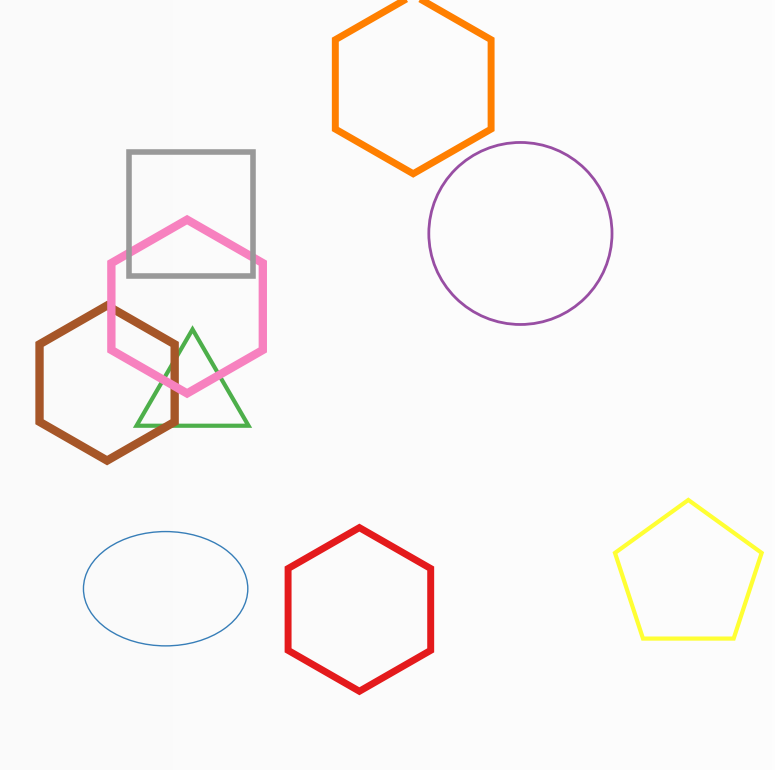[{"shape": "hexagon", "thickness": 2.5, "radius": 0.53, "center": [0.464, 0.209]}, {"shape": "oval", "thickness": 0.5, "radius": 0.53, "center": [0.214, 0.235]}, {"shape": "triangle", "thickness": 1.5, "radius": 0.42, "center": [0.248, 0.489]}, {"shape": "circle", "thickness": 1, "radius": 0.59, "center": [0.672, 0.697]}, {"shape": "hexagon", "thickness": 2.5, "radius": 0.58, "center": [0.533, 0.89]}, {"shape": "pentagon", "thickness": 1.5, "radius": 0.5, "center": [0.888, 0.251]}, {"shape": "hexagon", "thickness": 3, "radius": 0.5, "center": [0.138, 0.503]}, {"shape": "hexagon", "thickness": 3, "radius": 0.56, "center": [0.241, 0.602]}, {"shape": "square", "thickness": 2, "radius": 0.4, "center": [0.247, 0.722]}]